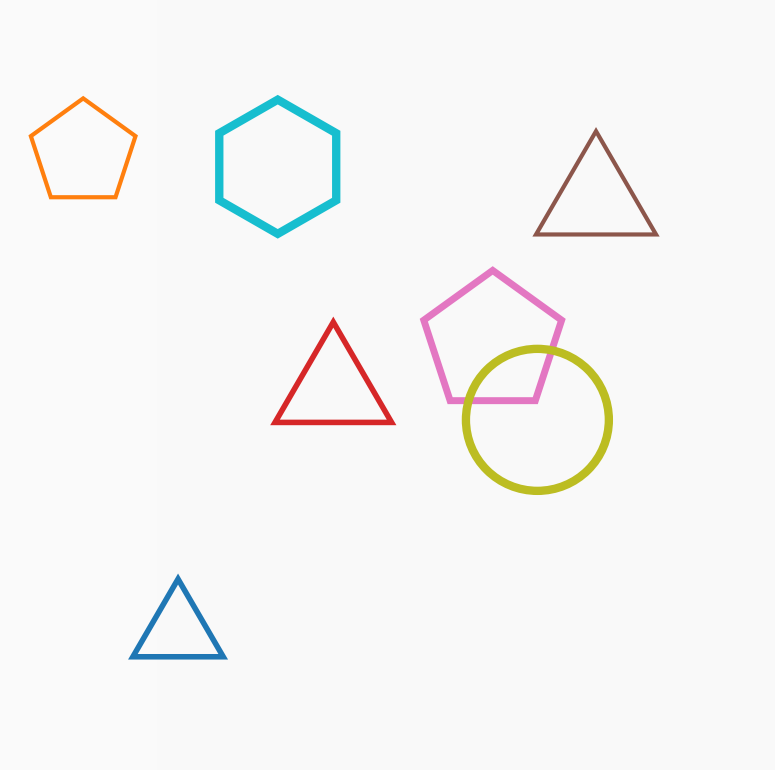[{"shape": "triangle", "thickness": 2, "radius": 0.34, "center": [0.23, 0.181]}, {"shape": "pentagon", "thickness": 1.5, "radius": 0.35, "center": [0.107, 0.801]}, {"shape": "triangle", "thickness": 2, "radius": 0.43, "center": [0.43, 0.495]}, {"shape": "triangle", "thickness": 1.5, "radius": 0.45, "center": [0.769, 0.74]}, {"shape": "pentagon", "thickness": 2.5, "radius": 0.47, "center": [0.636, 0.555]}, {"shape": "circle", "thickness": 3, "radius": 0.46, "center": [0.693, 0.455]}, {"shape": "hexagon", "thickness": 3, "radius": 0.44, "center": [0.358, 0.783]}]